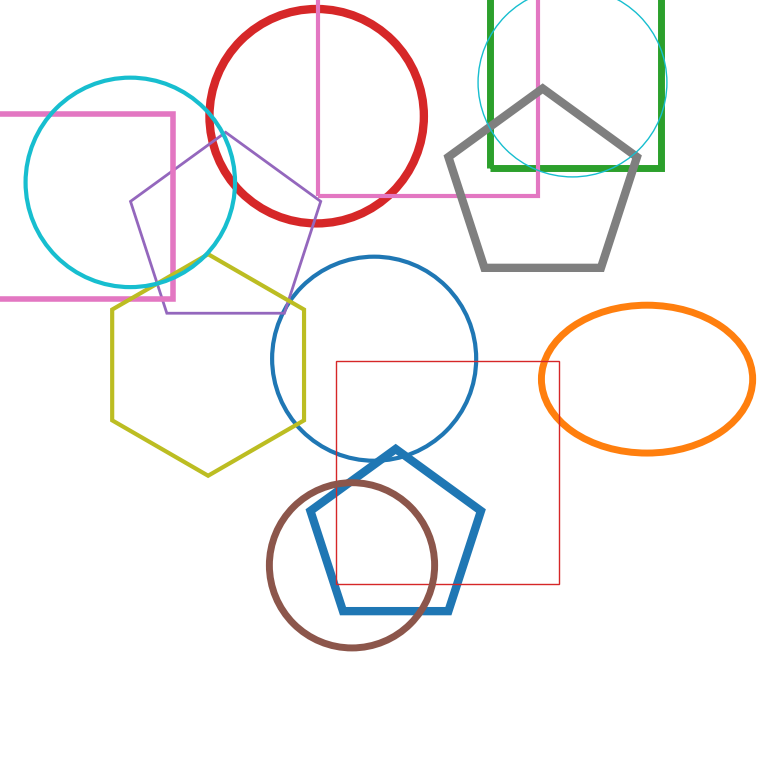[{"shape": "circle", "thickness": 1.5, "radius": 0.66, "center": [0.486, 0.534]}, {"shape": "pentagon", "thickness": 3, "radius": 0.58, "center": [0.514, 0.301]}, {"shape": "oval", "thickness": 2.5, "radius": 0.69, "center": [0.84, 0.508]}, {"shape": "square", "thickness": 2.5, "radius": 0.56, "center": [0.748, 0.893]}, {"shape": "circle", "thickness": 3, "radius": 0.7, "center": [0.411, 0.849]}, {"shape": "square", "thickness": 0.5, "radius": 0.72, "center": [0.581, 0.386]}, {"shape": "pentagon", "thickness": 1, "radius": 0.65, "center": [0.293, 0.698]}, {"shape": "circle", "thickness": 2.5, "radius": 0.54, "center": [0.457, 0.266]}, {"shape": "square", "thickness": 2, "radius": 0.6, "center": [0.104, 0.732]}, {"shape": "square", "thickness": 1.5, "radius": 0.71, "center": [0.556, 0.889]}, {"shape": "pentagon", "thickness": 3, "radius": 0.64, "center": [0.705, 0.756]}, {"shape": "hexagon", "thickness": 1.5, "radius": 0.72, "center": [0.27, 0.526]}, {"shape": "circle", "thickness": 0.5, "radius": 0.61, "center": [0.743, 0.893]}, {"shape": "circle", "thickness": 1.5, "radius": 0.68, "center": [0.169, 0.763]}]